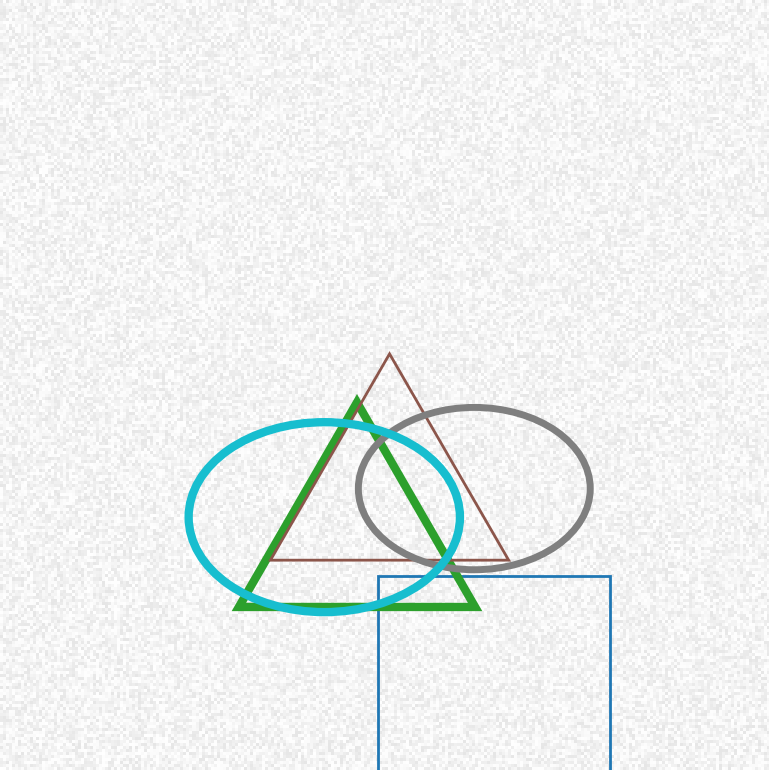[{"shape": "square", "thickness": 1, "radius": 0.76, "center": [0.642, 0.101]}, {"shape": "triangle", "thickness": 3, "radius": 0.89, "center": [0.464, 0.3]}, {"shape": "triangle", "thickness": 1, "radius": 0.89, "center": [0.506, 0.362]}, {"shape": "oval", "thickness": 2.5, "radius": 0.75, "center": [0.616, 0.365]}, {"shape": "oval", "thickness": 3, "radius": 0.88, "center": [0.421, 0.328]}]